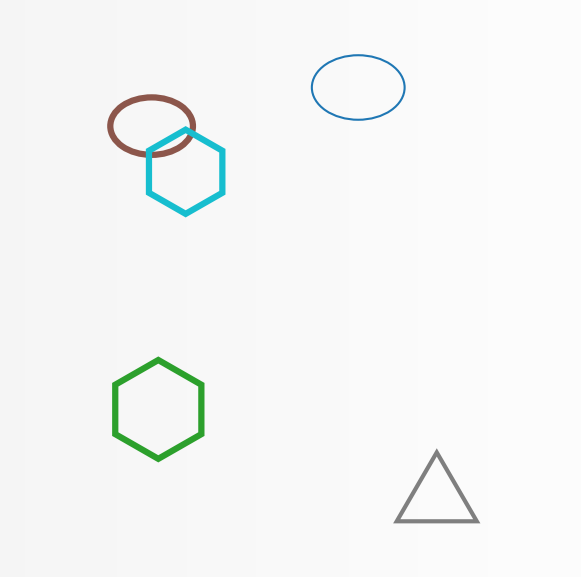[{"shape": "oval", "thickness": 1, "radius": 0.4, "center": [0.616, 0.848]}, {"shape": "hexagon", "thickness": 3, "radius": 0.43, "center": [0.272, 0.29]}, {"shape": "oval", "thickness": 3, "radius": 0.36, "center": [0.261, 0.781]}, {"shape": "triangle", "thickness": 2, "radius": 0.4, "center": [0.751, 0.136]}, {"shape": "hexagon", "thickness": 3, "radius": 0.36, "center": [0.319, 0.702]}]